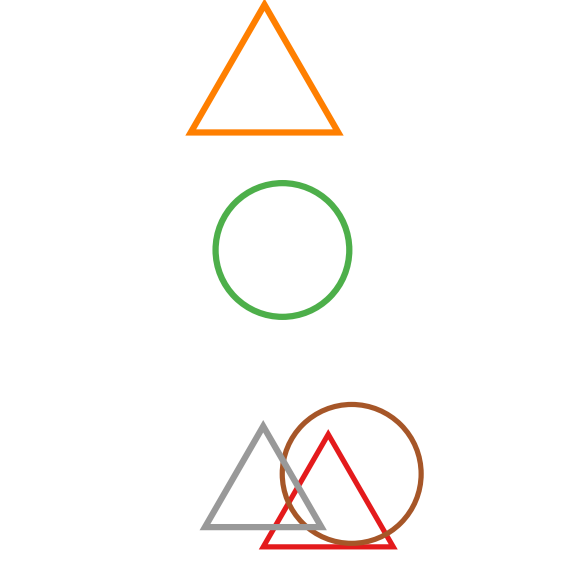[{"shape": "triangle", "thickness": 2.5, "radius": 0.65, "center": [0.568, 0.117]}, {"shape": "circle", "thickness": 3, "radius": 0.58, "center": [0.489, 0.566]}, {"shape": "triangle", "thickness": 3, "radius": 0.74, "center": [0.458, 0.844]}, {"shape": "circle", "thickness": 2.5, "radius": 0.6, "center": [0.609, 0.179]}, {"shape": "triangle", "thickness": 3, "radius": 0.58, "center": [0.456, 0.145]}]